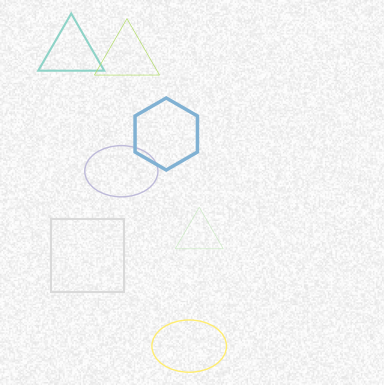[{"shape": "triangle", "thickness": 1.5, "radius": 0.49, "center": [0.185, 0.866]}, {"shape": "oval", "thickness": 1, "radius": 0.48, "center": [0.315, 0.555]}, {"shape": "hexagon", "thickness": 2.5, "radius": 0.47, "center": [0.432, 0.652]}, {"shape": "triangle", "thickness": 0.5, "radius": 0.49, "center": [0.33, 0.854]}, {"shape": "square", "thickness": 1.5, "radius": 0.48, "center": [0.228, 0.336]}, {"shape": "triangle", "thickness": 0.5, "radius": 0.36, "center": [0.518, 0.39]}, {"shape": "oval", "thickness": 1, "radius": 0.48, "center": [0.491, 0.101]}]